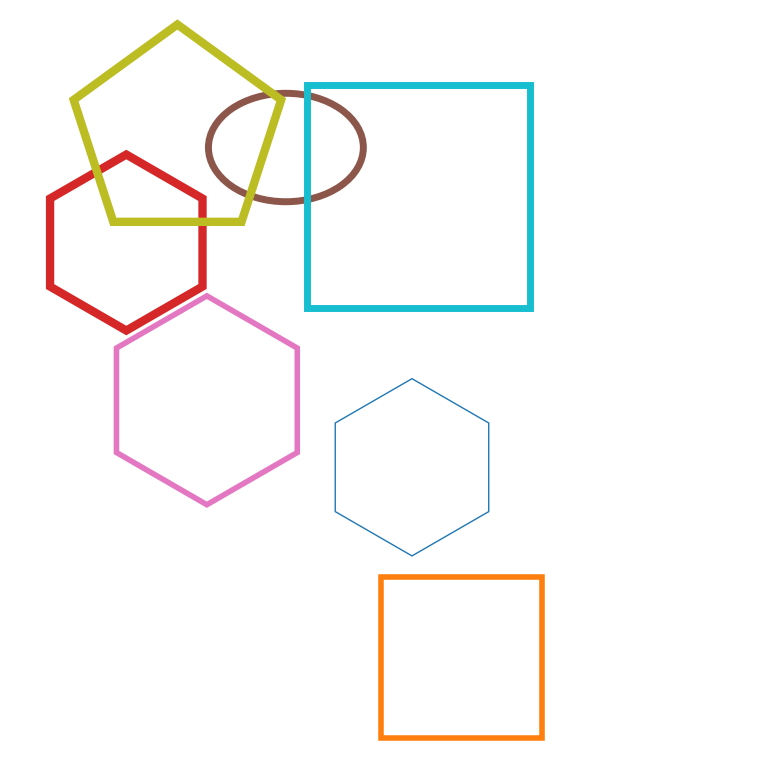[{"shape": "hexagon", "thickness": 0.5, "radius": 0.58, "center": [0.535, 0.393]}, {"shape": "square", "thickness": 2, "radius": 0.52, "center": [0.6, 0.146]}, {"shape": "hexagon", "thickness": 3, "radius": 0.57, "center": [0.164, 0.685]}, {"shape": "oval", "thickness": 2.5, "radius": 0.5, "center": [0.371, 0.808]}, {"shape": "hexagon", "thickness": 2, "radius": 0.68, "center": [0.269, 0.48]}, {"shape": "pentagon", "thickness": 3, "radius": 0.71, "center": [0.23, 0.827]}, {"shape": "square", "thickness": 2.5, "radius": 0.72, "center": [0.544, 0.745]}]